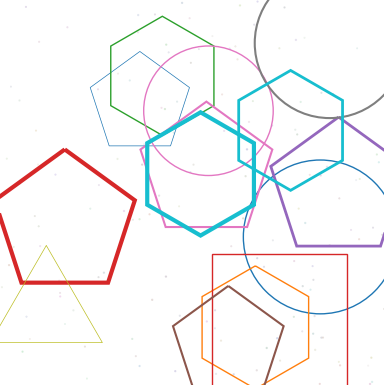[{"shape": "pentagon", "thickness": 0.5, "radius": 0.68, "center": [0.363, 0.731]}, {"shape": "circle", "thickness": 1, "radius": 1.0, "center": [0.832, 0.385]}, {"shape": "hexagon", "thickness": 1, "radius": 0.8, "center": [0.663, 0.15]}, {"shape": "hexagon", "thickness": 1, "radius": 0.77, "center": [0.422, 0.803]}, {"shape": "pentagon", "thickness": 3, "radius": 0.96, "center": [0.168, 0.421]}, {"shape": "square", "thickness": 1, "radius": 0.87, "center": [0.725, 0.166]}, {"shape": "pentagon", "thickness": 2, "radius": 0.93, "center": [0.88, 0.511]}, {"shape": "pentagon", "thickness": 1.5, "radius": 0.76, "center": [0.593, 0.106]}, {"shape": "pentagon", "thickness": 1.5, "radius": 0.9, "center": [0.536, 0.556]}, {"shape": "circle", "thickness": 1, "radius": 0.84, "center": [0.541, 0.712]}, {"shape": "circle", "thickness": 1.5, "radius": 0.97, "center": [0.856, 0.888]}, {"shape": "triangle", "thickness": 0.5, "radius": 0.84, "center": [0.12, 0.194]}, {"shape": "hexagon", "thickness": 3, "radius": 0.8, "center": [0.521, 0.548]}, {"shape": "hexagon", "thickness": 2, "radius": 0.78, "center": [0.755, 0.661]}]